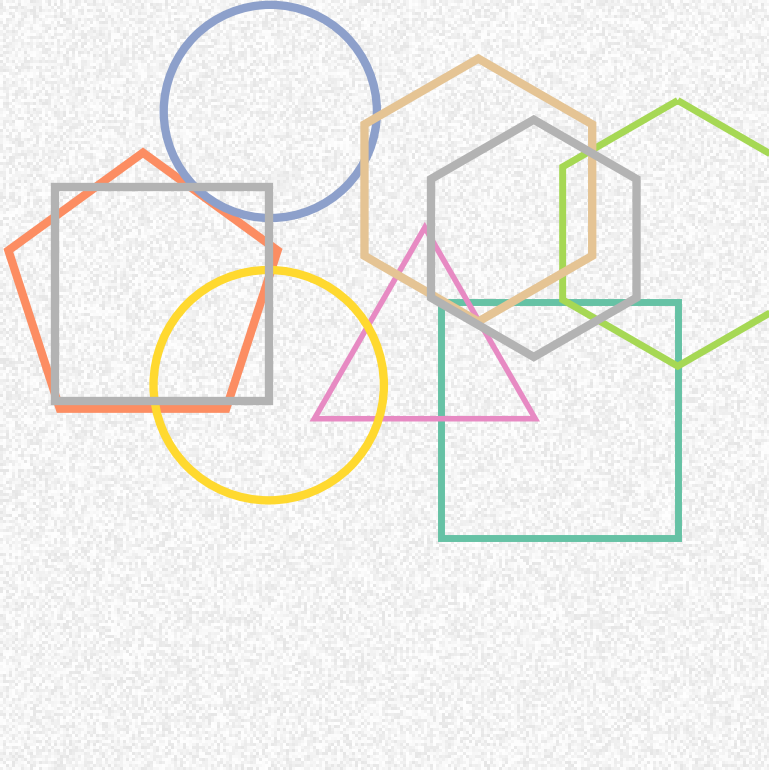[{"shape": "square", "thickness": 2.5, "radius": 0.77, "center": [0.726, 0.455]}, {"shape": "pentagon", "thickness": 3, "radius": 0.92, "center": [0.186, 0.618]}, {"shape": "circle", "thickness": 3, "radius": 0.69, "center": [0.351, 0.855]}, {"shape": "triangle", "thickness": 2, "radius": 0.83, "center": [0.552, 0.539]}, {"shape": "hexagon", "thickness": 2.5, "radius": 0.86, "center": [0.88, 0.697]}, {"shape": "circle", "thickness": 3, "radius": 0.75, "center": [0.349, 0.5]}, {"shape": "hexagon", "thickness": 3, "radius": 0.85, "center": [0.621, 0.753]}, {"shape": "square", "thickness": 3, "radius": 0.7, "center": [0.211, 0.618]}, {"shape": "hexagon", "thickness": 3, "radius": 0.77, "center": [0.693, 0.69]}]